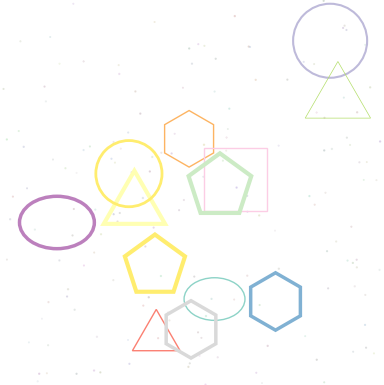[{"shape": "oval", "thickness": 1, "radius": 0.4, "center": [0.557, 0.223]}, {"shape": "triangle", "thickness": 3, "radius": 0.46, "center": [0.349, 0.465]}, {"shape": "circle", "thickness": 1.5, "radius": 0.48, "center": [0.857, 0.894]}, {"shape": "triangle", "thickness": 1, "radius": 0.36, "center": [0.406, 0.125]}, {"shape": "hexagon", "thickness": 2.5, "radius": 0.37, "center": [0.716, 0.217]}, {"shape": "hexagon", "thickness": 1, "radius": 0.37, "center": [0.491, 0.639]}, {"shape": "triangle", "thickness": 0.5, "radius": 0.49, "center": [0.878, 0.742]}, {"shape": "square", "thickness": 1, "radius": 0.4, "center": [0.612, 0.534]}, {"shape": "hexagon", "thickness": 2.5, "radius": 0.37, "center": [0.496, 0.144]}, {"shape": "oval", "thickness": 2.5, "radius": 0.49, "center": [0.148, 0.422]}, {"shape": "pentagon", "thickness": 3, "radius": 0.43, "center": [0.571, 0.516]}, {"shape": "pentagon", "thickness": 3, "radius": 0.41, "center": [0.402, 0.309]}, {"shape": "circle", "thickness": 2, "radius": 0.43, "center": [0.335, 0.549]}]